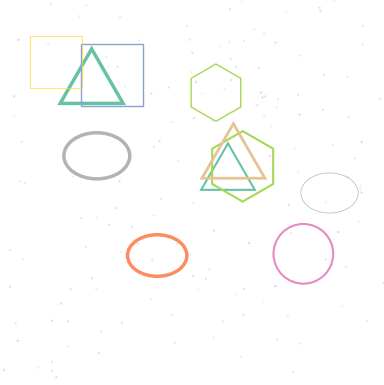[{"shape": "triangle", "thickness": 2.5, "radius": 0.47, "center": [0.238, 0.779]}, {"shape": "triangle", "thickness": 1.5, "radius": 0.4, "center": [0.592, 0.547]}, {"shape": "oval", "thickness": 2.5, "radius": 0.39, "center": [0.408, 0.336]}, {"shape": "square", "thickness": 1, "radius": 0.4, "center": [0.292, 0.806]}, {"shape": "circle", "thickness": 1.5, "radius": 0.39, "center": [0.788, 0.341]}, {"shape": "hexagon", "thickness": 1, "radius": 0.37, "center": [0.561, 0.759]}, {"shape": "hexagon", "thickness": 1.5, "radius": 0.46, "center": [0.63, 0.568]}, {"shape": "square", "thickness": 0.5, "radius": 0.34, "center": [0.145, 0.84]}, {"shape": "triangle", "thickness": 2, "radius": 0.47, "center": [0.606, 0.584]}, {"shape": "oval", "thickness": 0.5, "radius": 0.37, "center": [0.856, 0.499]}, {"shape": "oval", "thickness": 2.5, "radius": 0.43, "center": [0.251, 0.595]}]